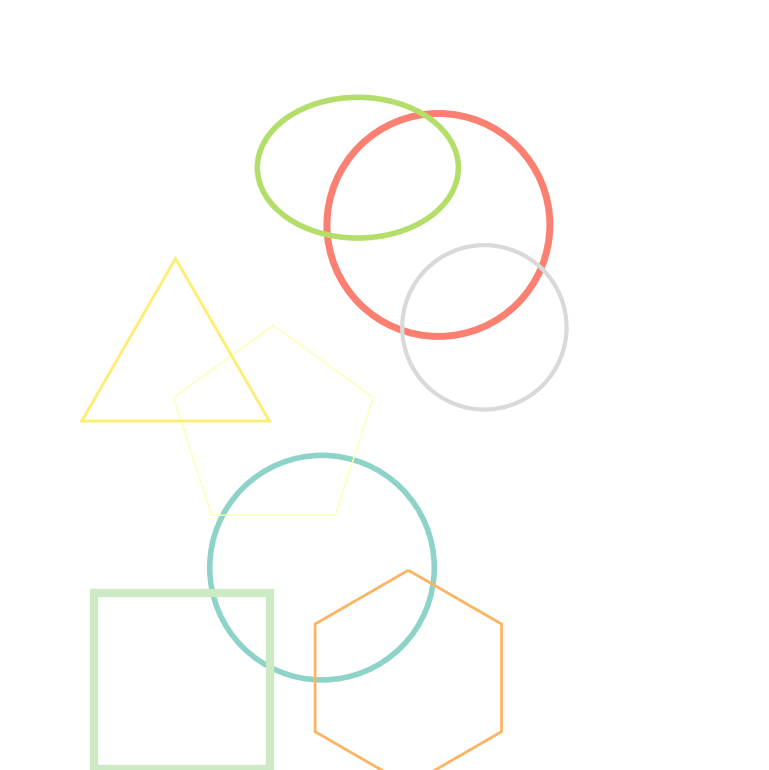[{"shape": "circle", "thickness": 2, "radius": 0.73, "center": [0.418, 0.263]}, {"shape": "pentagon", "thickness": 0.5, "radius": 0.68, "center": [0.355, 0.441]}, {"shape": "circle", "thickness": 2.5, "radius": 0.72, "center": [0.569, 0.708]}, {"shape": "hexagon", "thickness": 1, "radius": 0.7, "center": [0.53, 0.12]}, {"shape": "oval", "thickness": 2, "radius": 0.65, "center": [0.465, 0.782]}, {"shape": "circle", "thickness": 1.5, "radius": 0.53, "center": [0.629, 0.575]}, {"shape": "square", "thickness": 3, "radius": 0.57, "center": [0.236, 0.116]}, {"shape": "triangle", "thickness": 1, "radius": 0.7, "center": [0.228, 0.524]}]